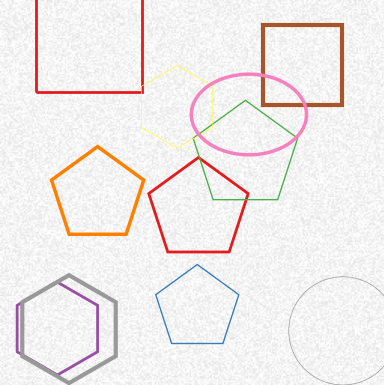[{"shape": "square", "thickness": 2, "radius": 0.69, "center": [0.231, 0.9]}, {"shape": "pentagon", "thickness": 2, "radius": 0.68, "center": [0.516, 0.455]}, {"shape": "pentagon", "thickness": 1, "radius": 0.57, "center": [0.512, 0.2]}, {"shape": "pentagon", "thickness": 1, "radius": 0.71, "center": [0.637, 0.597]}, {"shape": "hexagon", "thickness": 2, "radius": 0.6, "center": [0.149, 0.147]}, {"shape": "pentagon", "thickness": 2.5, "radius": 0.63, "center": [0.254, 0.493]}, {"shape": "hexagon", "thickness": 0.5, "radius": 0.54, "center": [0.46, 0.722]}, {"shape": "square", "thickness": 3, "radius": 0.52, "center": [0.786, 0.832]}, {"shape": "oval", "thickness": 2.5, "radius": 0.75, "center": [0.647, 0.703]}, {"shape": "circle", "thickness": 0.5, "radius": 0.7, "center": [0.891, 0.141]}, {"shape": "hexagon", "thickness": 3, "radius": 0.7, "center": [0.179, 0.145]}]